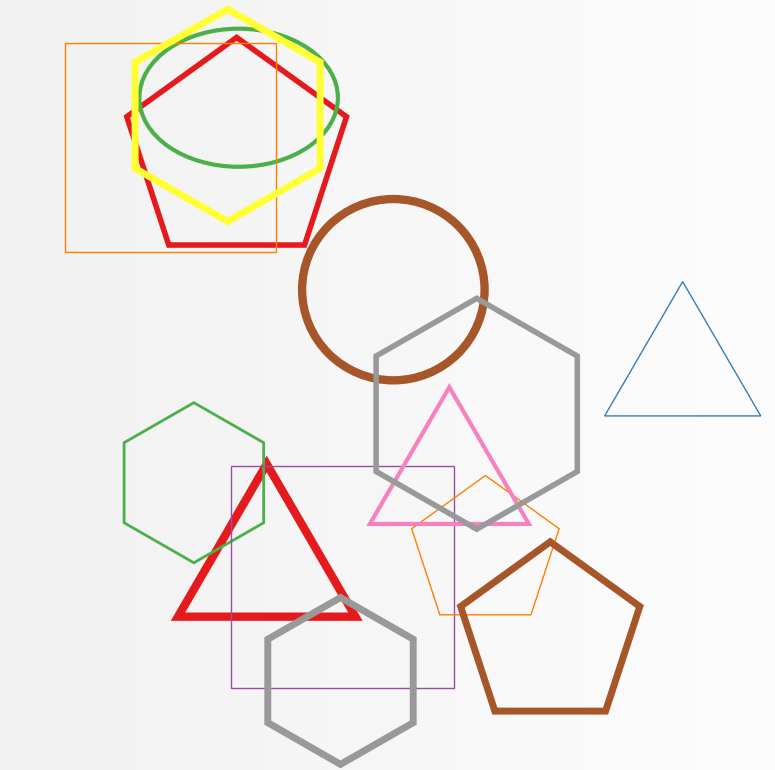[{"shape": "pentagon", "thickness": 2, "radius": 0.75, "center": [0.305, 0.802]}, {"shape": "triangle", "thickness": 3, "radius": 0.66, "center": [0.344, 0.265]}, {"shape": "triangle", "thickness": 0.5, "radius": 0.58, "center": [0.881, 0.518]}, {"shape": "oval", "thickness": 1.5, "radius": 0.64, "center": [0.308, 0.873]}, {"shape": "hexagon", "thickness": 1, "radius": 0.52, "center": [0.25, 0.373]}, {"shape": "square", "thickness": 0.5, "radius": 0.72, "center": [0.442, 0.251]}, {"shape": "pentagon", "thickness": 0.5, "radius": 0.5, "center": [0.626, 0.282]}, {"shape": "square", "thickness": 0.5, "radius": 0.68, "center": [0.22, 0.809]}, {"shape": "hexagon", "thickness": 2.5, "radius": 0.69, "center": [0.294, 0.85]}, {"shape": "circle", "thickness": 3, "radius": 0.59, "center": [0.508, 0.624]}, {"shape": "pentagon", "thickness": 2.5, "radius": 0.61, "center": [0.71, 0.175]}, {"shape": "triangle", "thickness": 1.5, "radius": 0.59, "center": [0.58, 0.379]}, {"shape": "hexagon", "thickness": 2, "radius": 0.75, "center": [0.615, 0.463]}, {"shape": "hexagon", "thickness": 2.5, "radius": 0.54, "center": [0.439, 0.116]}]